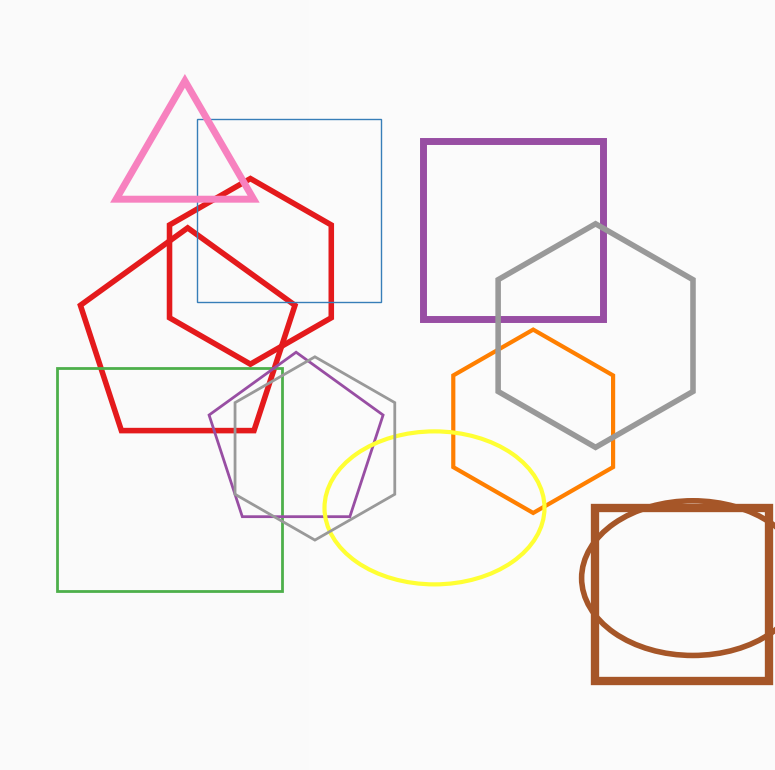[{"shape": "pentagon", "thickness": 2, "radius": 0.73, "center": [0.242, 0.559]}, {"shape": "hexagon", "thickness": 2, "radius": 0.6, "center": [0.323, 0.648]}, {"shape": "square", "thickness": 0.5, "radius": 0.59, "center": [0.372, 0.726]}, {"shape": "square", "thickness": 1, "radius": 0.73, "center": [0.219, 0.377]}, {"shape": "pentagon", "thickness": 1, "radius": 0.59, "center": [0.382, 0.424]}, {"shape": "square", "thickness": 2.5, "radius": 0.58, "center": [0.662, 0.701]}, {"shape": "hexagon", "thickness": 1.5, "radius": 0.6, "center": [0.688, 0.453]}, {"shape": "oval", "thickness": 1.5, "radius": 0.71, "center": [0.561, 0.34]}, {"shape": "square", "thickness": 3, "radius": 0.56, "center": [0.88, 0.228]}, {"shape": "oval", "thickness": 2, "radius": 0.72, "center": [0.894, 0.249]}, {"shape": "triangle", "thickness": 2.5, "radius": 0.51, "center": [0.239, 0.793]}, {"shape": "hexagon", "thickness": 2, "radius": 0.73, "center": [0.768, 0.564]}, {"shape": "hexagon", "thickness": 1, "radius": 0.59, "center": [0.406, 0.418]}]